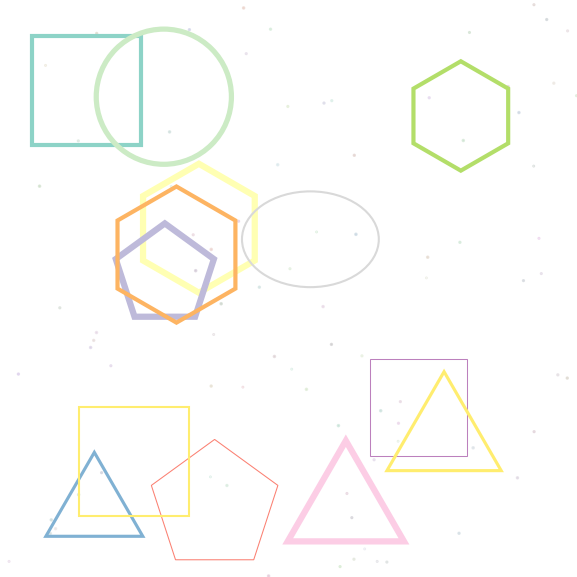[{"shape": "square", "thickness": 2, "radius": 0.47, "center": [0.149, 0.843]}, {"shape": "hexagon", "thickness": 3, "radius": 0.56, "center": [0.344, 0.604]}, {"shape": "pentagon", "thickness": 3, "radius": 0.45, "center": [0.285, 0.523]}, {"shape": "pentagon", "thickness": 0.5, "radius": 0.58, "center": [0.372, 0.123]}, {"shape": "triangle", "thickness": 1.5, "radius": 0.48, "center": [0.163, 0.119]}, {"shape": "hexagon", "thickness": 2, "radius": 0.59, "center": [0.306, 0.558]}, {"shape": "hexagon", "thickness": 2, "radius": 0.47, "center": [0.798, 0.798]}, {"shape": "triangle", "thickness": 3, "radius": 0.58, "center": [0.599, 0.12]}, {"shape": "oval", "thickness": 1, "radius": 0.59, "center": [0.537, 0.585]}, {"shape": "square", "thickness": 0.5, "radius": 0.42, "center": [0.725, 0.293]}, {"shape": "circle", "thickness": 2.5, "radius": 0.59, "center": [0.284, 0.832]}, {"shape": "square", "thickness": 1, "radius": 0.47, "center": [0.232, 0.2]}, {"shape": "triangle", "thickness": 1.5, "radius": 0.57, "center": [0.769, 0.241]}]